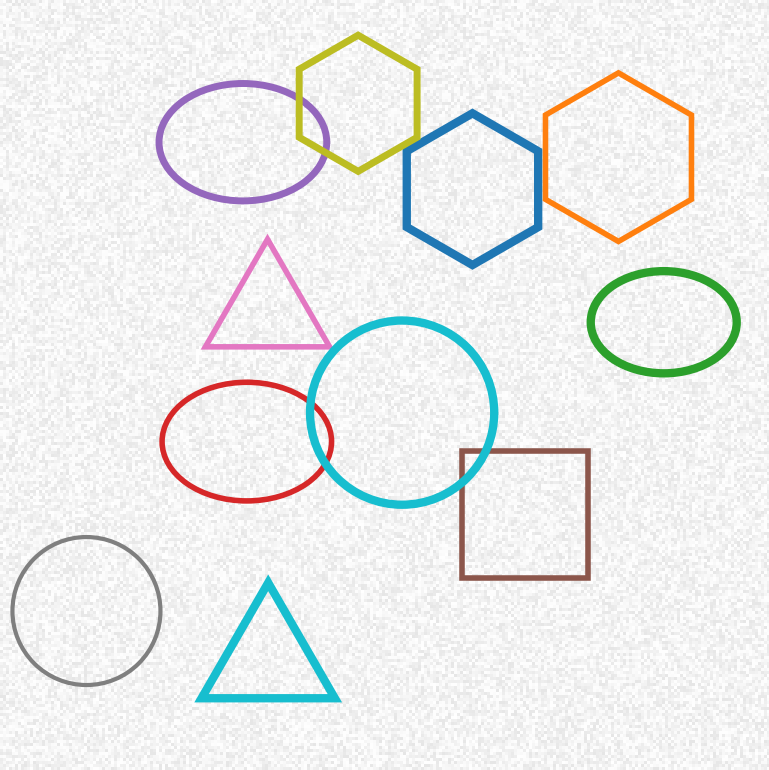[{"shape": "hexagon", "thickness": 3, "radius": 0.49, "center": [0.614, 0.754]}, {"shape": "hexagon", "thickness": 2, "radius": 0.55, "center": [0.803, 0.796]}, {"shape": "oval", "thickness": 3, "radius": 0.47, "center": [0.862, 0.582]}, {"shape": "oval", "thickness": 2, "radius": 0.55, "center": [0.321, 0.427]}, {"shape": "oval", "thickness": 2.5, "radius": 0.54, "center": [0.315, 0.815]}, {"shape": "square", "thickness": 2, "radius": 0.41, "center": [0.682, 0.332]}, {"shape": "triangle", "thickness": 2, "radius": 0.47, "center": [0.347, 0.596]}, {"shape": "circle", "thickness": 1.5, "radius": 0.48, "center": [0.112, 0.206]}, {"shape": "hexagon", "thickness": 2.5, "radius": 0.44, "center": [0.465, 0.866]}, {"shape": "circle", "thickness": 3, "radius": 0.6, "center": [0.522, 0.464]}, {"shape": "triangle", "thickness": 3, "radius": 0.5, "center": [0.348, 0.143]}]